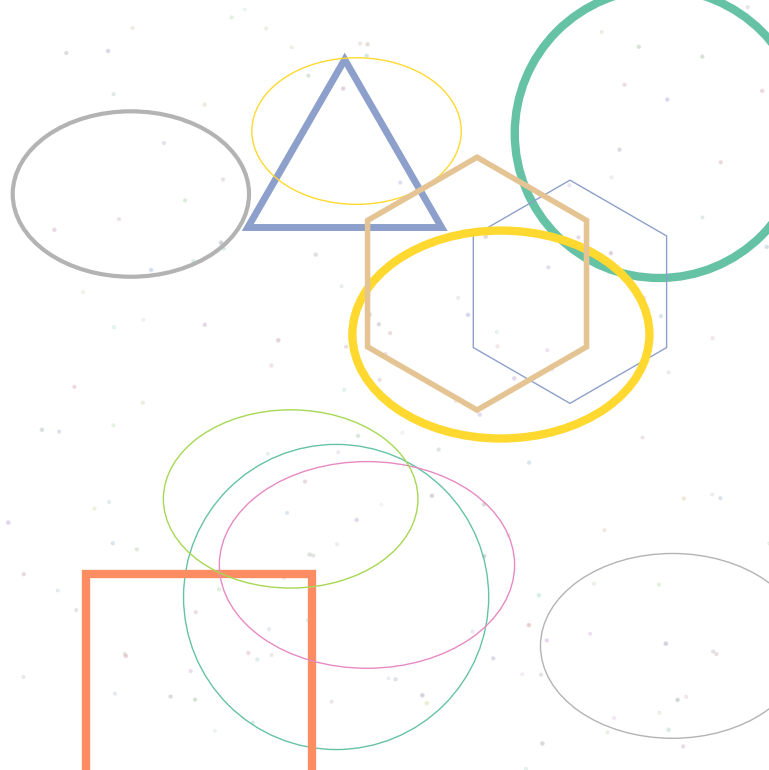[{"shape": "circle", "thickness": 3, "radius": 0.94, "center": [0.856, 0.827]}, {"shape": "circle", "thickness": 0.5, "radius": 0.99, "center": [0.437, 0.225]}, {"shape": "square", "thickness": 3, "radius": 0.73, "center": [0.258, 0.108]}, {"shape": "hexagon", "thickness": 0.5, "radius": 0.72, "center": [0.74, 0.621]}, {"shape": "triangle", "thickness": 2.5, "radius": 0.73, "center": [0.448, 0.777]}, {"shape": "oval", "thickness": 0.5, "radius": 0.96, "center": [0.477, 0.266]}, {"shape": "oval", "thickness": 0.5, "radius": 0.83, "center": [0.377, 0.352]}, {"shape": "oval", "thickness": 3, "radius": 0.96, "center": [0.651, 0.566]}, {"shape": "oval", "thickness": 0.5, "radius": 0.68, "center": [0.463, 0.83]}, {"shape": "hexagon", "thickness": 2, "radius": 0.82, "center": [0.62, 0.632]}, {"shape": "oval", "thickness": 1.5, "radius": 0.77, "center": [0.17, 0.748]}, {"shape": "oval", "thickness": 0.5, "radius": 0.86, "center": [0.873, 0.161]}]